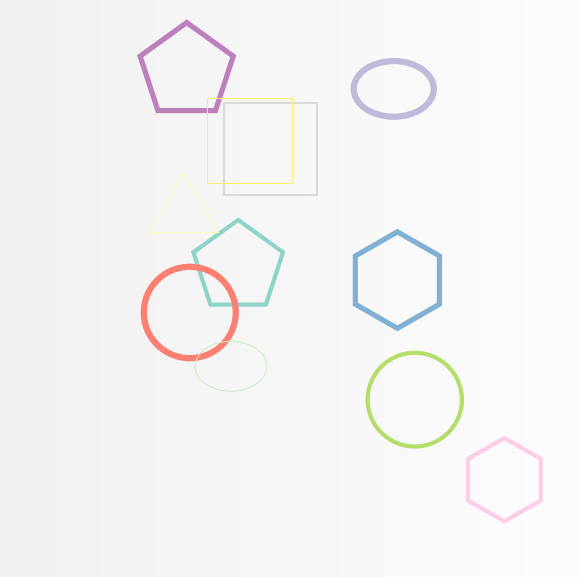[{"shape": "pentagon", "thickness": 2, "radius": 0.41, "center": [0.41, 0.537]}, {"shape": "triangle", "thickness": 0.5, "radius": 0.35, "center": [0.316, 0.631]}, {"shape": "oval", "thickness": 3, "radius": 0.34, "center": [0.677, 0.845]}, {"shape": "circle", "thickness": 3, "radius": 0.4, "center": [0.327, 0.458]}, {"shape": "hexagon", "thickness": 2.5, "radius": 0.42, "center": [0.684, 0.514]}, {"shape": "circle", "thickness": 2, "radius": 0.41, "center": [0.714, 0.307]}, {"shape": "hexagon", "thickness": 2, "radius": 0.36, "center": [0.868, 0.169]}, {"shape": "square", "thickness": 1, "radius": 0.4, "center": [0.465, 0.741]}, {"shape": "pentagon", "thickness": 2.5, "radius": 0.42, "center": [0.321, 0.876]}, {"shape": "oval", "thickness": 0.5, "radius": 0.31, "center": [0.397, 0.365]}, {"shape": "square", "thickness": 0.5, "radius": 0.37, "center": [0.429, 0.756]}]